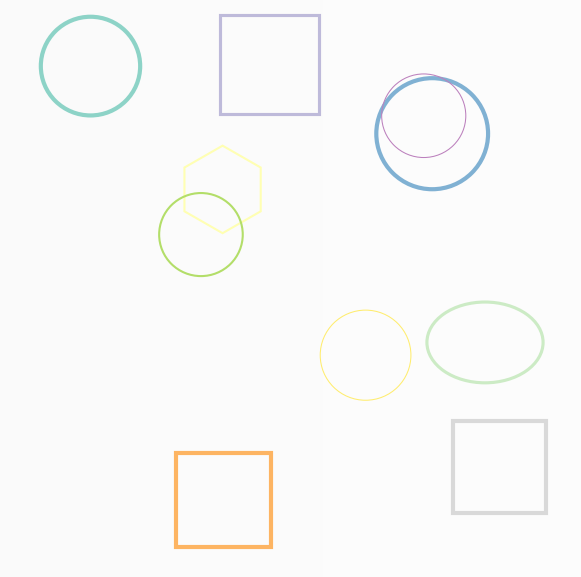[{"shape": "circle", "thickness": 2, "radius": 0.43, "center": [0.156, 0.885]}, {"shape": "hexagon", "thickness": 1, "radius": 0.38, "center": [0.383, 0.671]}, {"shape": "square", "thickness": 1.5, "radius": 0.43, "center": [0.464, 0.887]}, {"shape": "circle", "thickness": 2, "radius": 0.48, "center": [0.744, 0.768]}, {"shape": "square", "thickness": 2, "radius": 0.41, "center": [0.385, 0.133]}, {"shape": "circle", "thickness": 1, "radius": 0.36, "center": [0.346, 0.593]}, {"shape": "square", "thickness": 2, "radius": 0.4, "center": [0.86, 0.191]}, {"shape": "circle", "thickness": 0.5, "radius": 0.36, "center": [0.729, 0.799]}, {"shape": "oval", "thickness": 1.5, "radius": 0.5, "center": [0.834, 0.406]}, {"shape": "circle", "thickness": 0.5, "radius": 0.39, "center": [0.629, 0.384]}]